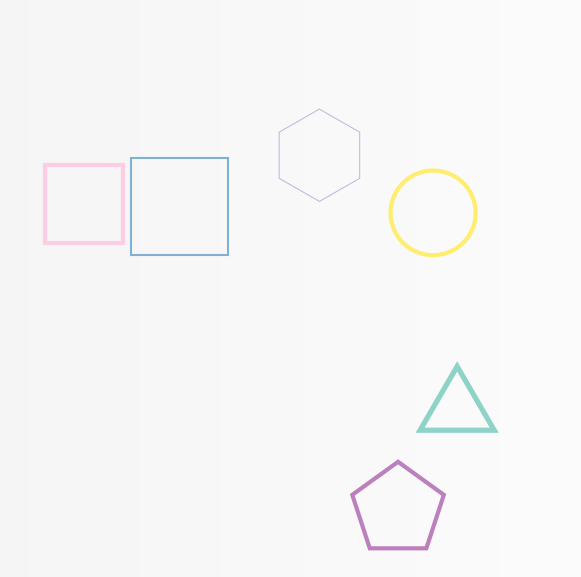[{"shape": "triangle", "thickness": 2.5, "radius": 0.37, "center": [0.786, 0.291]}, {"shape": "hexagon", "thickness": 0.5, "radius": 0.4, "center": [0.55, 0.73]}, {"shape": "square", "thickness": 1, "radius": 0.42, "center": [0.309, 0.642]}, {"shape": "square", "thickness": 2, "radius": 0.34, "center": [0.144, 0.646]}, {"shape": "pentagon", "thickness": 2, "radius": 0.41, "center": [0.685, 0.117]}, {"shape": "circle", "thickness": 2, "radius": 0.37, "center": [0.745, 0.631]}]